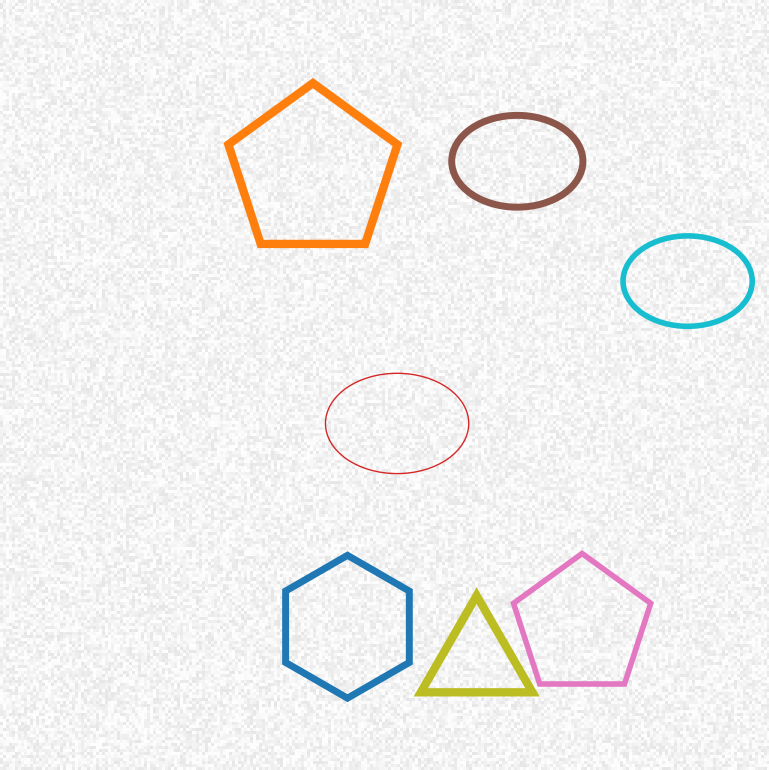[{"shape": "hexagon", "thickness": 2.5, "radius": 0.46, "center": [0.451, 0.186]}, {"shape": "pentagon", "thickness": 3, "radius": 0.58, "center": [0.406, 0.777]}, {"shape": "oval", "thickness": 0.5, "radius": 0.47, "center": [0.516, 0.45]}, {"shape": "oval", "thickness": 2.5, "radius": 0.43, "center": [0.672, 0.791]}, {"shape": "pentagon", "thickness": 2, "radius": 0.47, "center": [0.756, 0.187]}, {"shape": "triangle", "thickness": 3, "radius": 0.42, "center": [0.619, 0.143]}, {"shape": "oval", "thickness": 2, "radius": 0.42, "center": [0.893, 0.635]}]